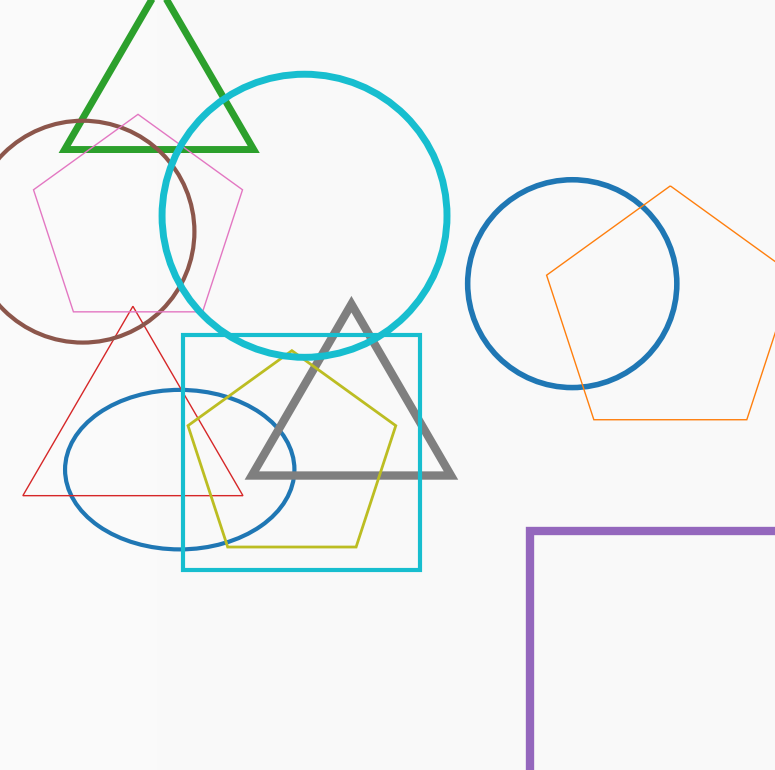[{"shape": "oval", "thickness": 1.5, "radius": 0.74, "center": [0.232, 0.39]}, {"shape": "circle", "thickness": 2, "radius": 0.67, "center": [0.738, 0.632]}, {"shape": "pentagon", "thickness": 0.5, "radius": 0.84, "center": [0.865, 0.591]}, {"shape": "triangle", "thickness": 2.5, "radius": 0.7, "center": [0.205, 0.876]}, {"shape": "triangle", "thickness": 0.5, "radius": 0.82, "center": [0.171, 0.438]}, {"shape": "square", "thickness": 3, "radius": 0.84, "center": [0.851, 0.143]}, {"shape": "circle", "thickness": 1.5, "radius": 0.72, "center": [0.107, 0.699]}, {"shape": "pentagon", "thickness": 0.5, "radius": 0.71, "center": [0.178, 0.71]}, {"shape": "triangle", "thickness": 3, "radius": 0.74, "center": [0.453, 0.457]}, {"shape": "pentagon", "thickness": 1, "radius": 0.7, "center": [0.377, 0.404]}, {"shape": "circle", "thickness": 2.5, "radius": 0.92, "center": [0.393, 0.72]}, {"shape": "square", "thickness": 1.5, "radius": 0.76, "center": [0.389, 0.413]}]